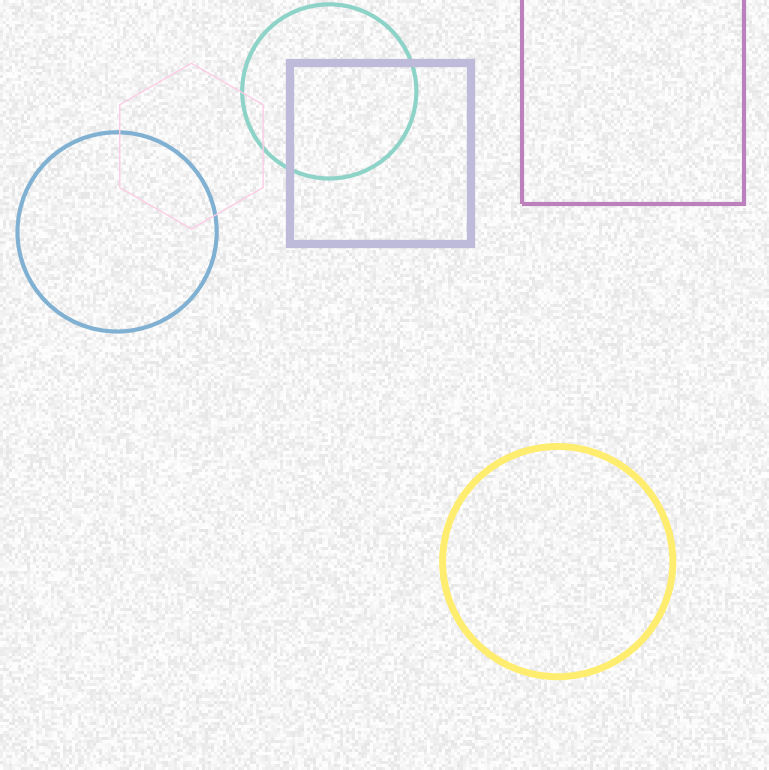[{"shape": "circle", "thickness": 1.5, "radius": 0.57, "center": [0.428, 0.881]}, {"shape": "square", "thickness": 3, "radius": 0.59, "center": [0.494, 0.801]}, {"shape": "circle", "thickness": 1.5, "radius": 0.65, "center": [0.152, 0.699]}, {"shape": "hexagon", "thickness": 0.5, "radius": 0.54, "center": [0.249, 0.81]}, {"shape": "square", "thickness": 1.5, "radius": 0.72, "center": [0.822, 0.879]}, {"shape": "circle", "thickness": 2.5, "radius": 0.75, "center": [0.724, 0.271]}]